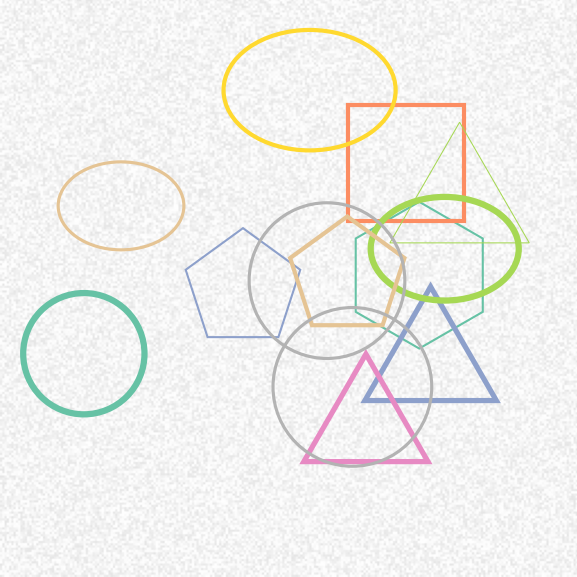[{"shape": "hexagon", "thickness": 1, "radius": 0.64, "center": [0.726, 0.523]}, {"shape": "circle", "thickness": 3, "radius": 0.53, "center": [0.145, 0.387]}, {"shape": "square", "thickness": 2, "radius": 0.5, "center": [0.703, 0.717]}, {"shape": "triangle", "thickness": 2.5, "radius": 0.66, "center": [0.746, 0.371]}, {"shape": "pentagon", "thickness": 1, "radius": 0.52, "center": [0.421, 0.5]}, {"shape": "triangle", "thickness": 2.5, "radius": 0.62, "center": [0.634, 0.262]}, {"shape": "oval", "thickness": 3, "radius": 0.64, "center": [0.77, 0.568]}, {"shape": "triangle", "thickness": 0.5, "radius": 0.7, "center": [0.796, 0.648]}, {"shape": "oval", "thickness": 2, "radius": 0.75, "center": [0.536, 0.843]}, {"shape": "oval", "thickness": 1.5, "radius": 0.54, "center": [0.21, 0.643]}, {"shape": "pentagon", "thickness": 2, "radius": 0.52, "center": [0.601, 0.52]}, {"shape": "circle", "thickness": 1.5, "radius": 0.69, "center": [0.61, 0.329]}, {"shape": "circle", "thickness": 1.5, "radius": 0.67, "center": [0.566, 0.513]}]